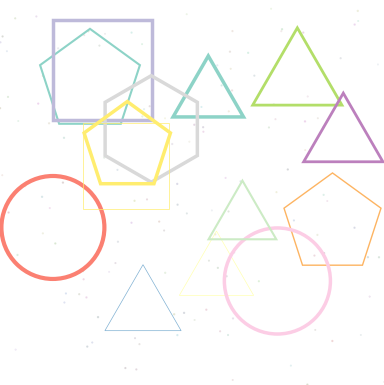[{"shape": "pentagon", "thickness": 1.5, "radius": 0.68, "center": [0.234, 0.789]}, {"shape": "triangle", "thickness": 2.5, "radius": 0.53, "center": [0.541, 0.749]}, {"shape": "triangle", "thickness": 0.5, "radius": 0.56, "center": [0.562, 0.288]}, {"shape": "square", "thickness": 2.5, "radius": 0.65, "center": [0.266, 0.818]}, {"shape": "circle", "thickness": 3, "radius": 0.67, "center": [0.137, 0.409]}, {"shape": "triangle", "thickness": 0.5, "radius": 0.57, "center": [0.371, 0.198]}, {"shape": "pentagon", "thickness": 1, "radius": 0.66, "center": [0.864, 0.418]}, {"shape": "triangle", "thickness": 2, "radius": 0.67, "center": [0.772, 0.794]}, {"shape": "circle", "thickness": 2.5, "radius": 0.69, "center": [0.72, 0.27]}, {"shape": "hexagon", "thickness": 2.5, "radius": 0.69, "center": [0.393, 0.665]}, {"shape": "triangle", "thickness": 2, "radius": 0.59, "center": [0.892, 0.639]}, {"shape": "triangle", "thickness": 1.5, "radius": 0.51, "center": [0.63, 0.429]}, {"shape": "square", "thickness": 0.5, "radius": 0.56, "center": [0.326, 0.569]}, {"shape": "pentagon", "thickness": 2.5, "radius": 0.59, "center": [0.331, 0.618]}]